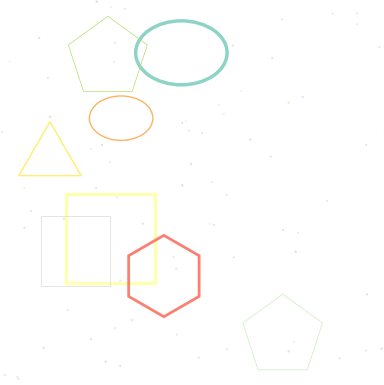[{"shape": "oval", "thickness": 2.5, "radius": 0.59, "center": [0.471, 0.863]}, {"shape": "square", "thickness": 2.5, "radius": 0.58, "center": [0.287, 0.381]}, {"shape": "hexagon", "thickness": 2, "radius": 0.53, "center": [0.426, 0.283]}, {"shape": "oval", "thickness": 1, "radius": 0.41, "center": [0.315, 0.693]}, {"shape": "pentagon", "thickness": 0.5, "radius": 0.54, "center": [0.28, 0.85]}, {"shape": "square", "thickness": 0.5, "radius": 0.45, "center": [0.196, 0.347]}, {"shape": "pentagon", "thickness": 0.5, "radius": 0.54, "center": [0.734, 0.127]}, {"shape": "triangle", "thickness": 1, "radius": 0.47, "center": [0.13, 0.59]}]